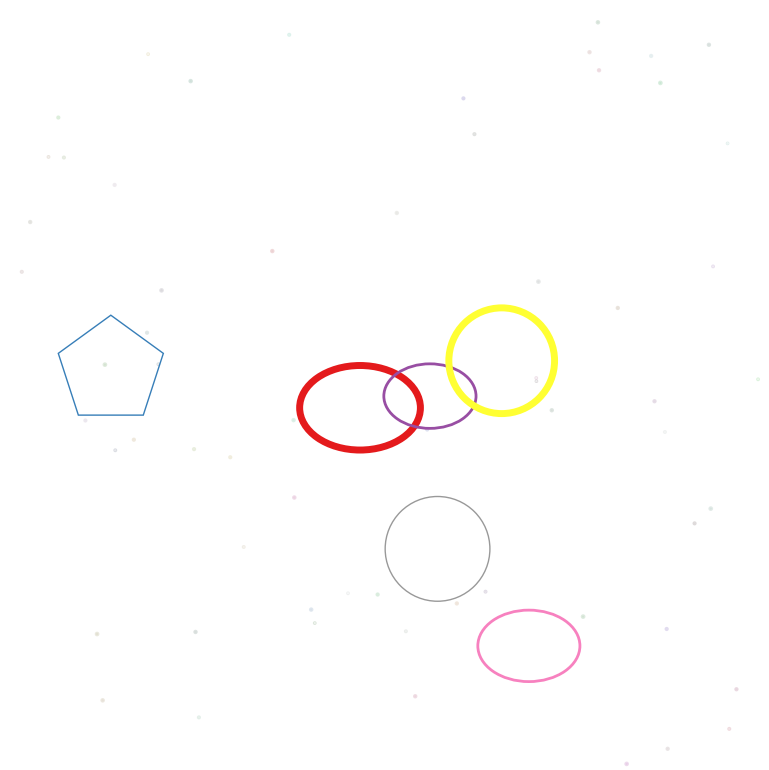[{"shape": "oval", "thickness": 2.5, "radius": 0.39, "center": [0.468, 0.47]}, {"shape": "pentagon", "thickness": 0.5, "radius": 0.36, "center": [0.144, 0.519]}, {"shape": "oval", "thickness": 1, "radius": 0.3, "center": [0.558, 0.486]}, {"shape": "circle", "thickness": 2.5, "radius": 0.34, "center": [0.652, 0.532]}, {"shape": "oval", "thickness": 1, "radius": 0.33, "center": [0.687, 0.161]}, {"shape": "circle", "thickness": 0.5, "radius": 0.34, "center": [0.568, 0.287]}]